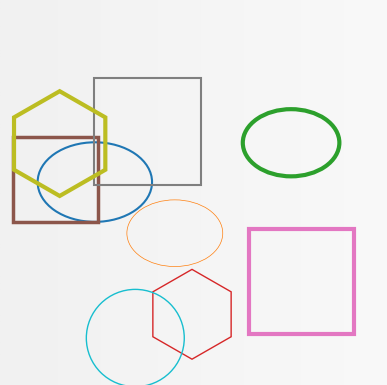[{"shape": "oval", "thickness": 1.5, "radius": 0.74, "center": [0.245, 0.527]}, {"shape": "oval", "thickness": 0.5, "radius": 0.62, "center": [0.451, 0.394]}, {"shape": "oval", "thickness": 3, "radius": 0.62, "center": [0.751, 0.629]}, {"shape": "hexagon", "thickness": 1, "radius": 0.58, "center": [0.495, 0.184]}, {"shape": "square", "thickness": 2.5, "radius": 0.55, "center": [0.143, 0.534]}, {"shape": "square", "thickness": 3, "radius": 0.68, "center": [0.778, 0.27]}, {"shape": "square", "thickness": 1.5, "radius": 0.69, "center": [0.382, 0.658]}, {"shape": "hexagon", "thickness": 3, "radius": 0.68, "center": [0.154, 0.627]}, {"shape": "circle", "thickness": 1, "radius": 0.63, "center": [0.349, 0.122]}]